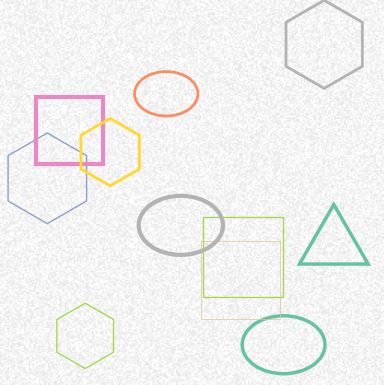[{"shape": "oval", "thickness": 2.5, "radius": 0.54, "center": [0.737, 0.105]}, {"shape": "triangle", "thickness": 2.5, "radius": 0.52, "center": [0.867, 0.366]}, {"shape": "oval", "thickness": 2, "radius": 0.41, "center": [0.432, 0.756]}, {"shape": "hexagon", "thickness": 1, "radius": 0.59, "center": [0.123, 0.537]}, {"shape": "square", "thickness": 3, "radius": 0.44, "center": [0.181, 0.661]}, {"shape": "hexagon", "thickness": 1, "radius": 0.42, "center": [0.221, 0.128]}, {"shape": "square", "thickness": 1, "radius": 0.52, "center": [0.631, 0.333]}, {"shape": "hexagon", "thickness": 2, "radius": 0.44, "center": [0.286, 0.605]}, {"shape": "square", "thickness": 0.5, "radius": 0.51, "center": [0.624, 0.273]}, {"shape": "hexagon", "thickness": 2, "radius": 0.57, "center": [0.842, 0.885]}, {"shape": "oval", "thickness": 3, "radius": 0.55, "center": [0.47, 0.415]}]